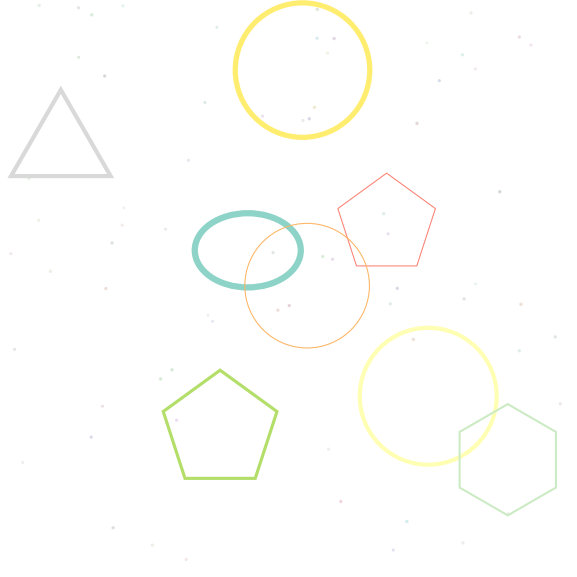[{"shape": "oval", "thickness": 3, "radius": 0.46, "center": [0.429, 0.566]}, {"shape": "circle", "thickness": 2, "radius": 0.59, "center": [0.742, 0.313]}, {"shape": "pentagon", "thickness": 0.5, "radius": 0.44, "center": [0.67, 0.611]}, {"shape": "circle", "thickness": 0.5, "radius": 0.54, "center": [0.532, 0.504]}, {"shape": "pentagon", "thickness": 1.5, "radius": 0.52, "center": [0.381, 0.255]}, {"shape": "triangle", "thickness": 2, "radius": 0.5, "center": [0.105, 0.744]}, {"shape": "hexagon", "thickness": 1, "radius": 0.48, "center": [0.879, 0.203]}, {"shape": "circle", "thickness": 2.5, "radius": 0.58, "center": [0.524, 0.878]}]